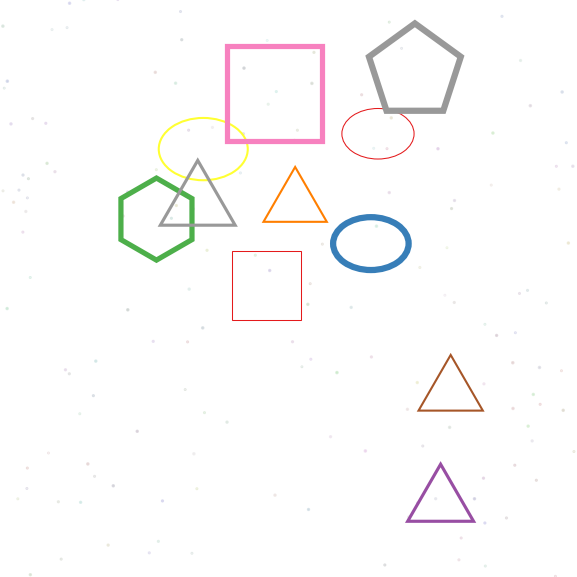[{"shape": "square", "thickness": 0.5, "radius": 0.3, "center": [0.462, 0.504]}, {"shape": "oval", "thickness": 0.5, "radius": 0.31, "center": [0.655, 0.768]}, {"shape": "oval", "thickness": 3, "radius": 0.33, "center": [0.642, 0.577]}, {"shape": "hexagon", "thickness": 2.5, "radius": 0.36, "center": [0.271, 0.62]}, {"shape": "triangle", "thickness": 1.5, "radius": 0.33, "center": [0.763, 0.129]}, {"shape": "triangle", "thickness": 1, "radius": 0.32, "center": [0.511, 0.647]}, {"shape": "oval", "thickness": 1, "radius": 0.39, "center": [0.352, 0.741]}, {"shape": "triangle", "thickness": 1, "radius": 0.32, "center": [0.78, 0.32]}, {"shape": "square", "thickness": 2.5, "radius": 0.41, "center": [0.476, 0.837]}, {"shape": "triangle", "thickness": 1.5, "radius": 0.37, "center": [0.342, 0.647]}, {"shape": "pentagon", "thickness": 3, "radius": 0.42, "center": [0.718, 0.875]}]